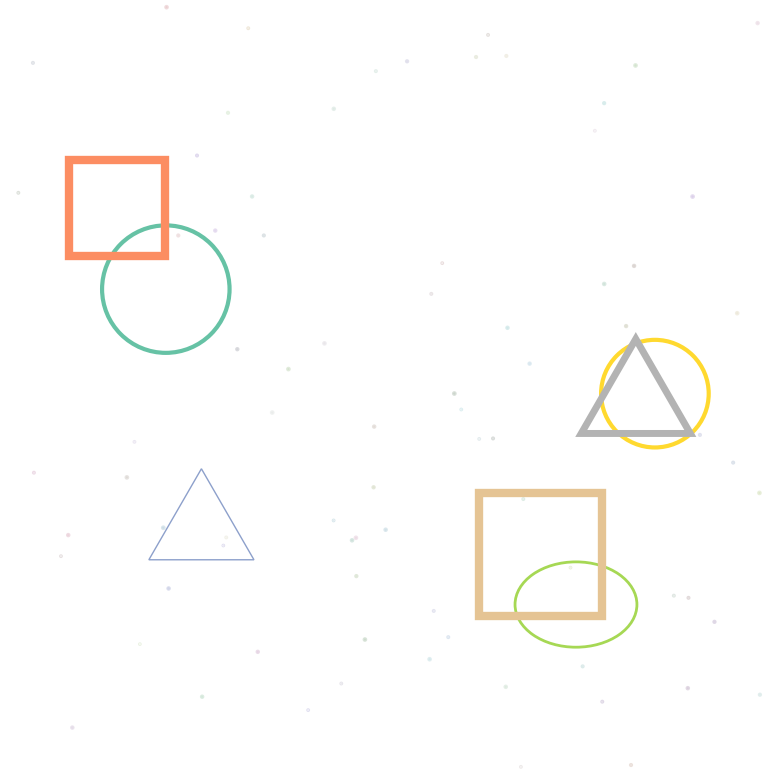[{"shape": "circle", "thickness": 1.5, "radius": 0.41, "center": [0.215, 0.625]}, {"shape": "square", "thickness": 3, "radius": 0.31, "center": [0.152, 0.73]}, {"shape": "triangle", "thickness": 0.5, "radius": 0.39, "center": [0.262, 0.312]}, {"shape": "oval", "thickness": 1, "radius": 0.4, "center": [0.748, 0.215]}, {"shape": "circle", "thickness": 1.5, "radius": 0.35, "center": [0.851, 0.489]}, {"shape": "square", "thickness": 3, "radius": 0.4, "center": [0.702, 0.28]}, {"shape": "triangle", "thickness": 2.5, "radius": 0.41, "center": [0.826, 0.478]}]